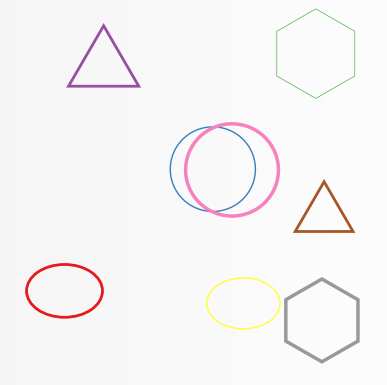[{"shape": "oval", "thickness": 2, "radius": 0.49, "center": [0.167, 0.244]}, {"shape": "circle", "thickness": 1, "radius": 0.55, "center": [0.549, 0.561]}, {"shape": "hexagon", "thickness": 0.5, "radius": 0.58, "center": [0.815, 0.861]}, {"shape": "triangle", "thickness": 2, "radius": 0.52, "center": [0.267, 0.828]}, {"shape": "oval", "thickness": 1, "radius": 0.47, "center": [0.628, 0.212]}, {"shape": "triangle", "thickness": 2, "radius": 0.43, "center": [0.836, 0.442]}, {"shape": "circle", "thickness": 2.5, "radius": 0.6, "center": [0.599, 0.559]}, {"shape": "hexagon", "thickness": 2.5, "radius": 0.54, "center": [0.831, 0.168]}]